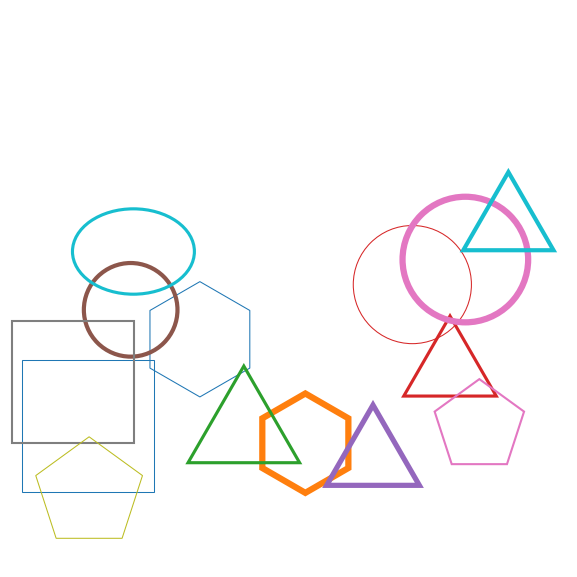[{"shape": "square", "thickness": 0.5, "radius": 0.57, "center": [0.153, 0.262]}, {"shape": "hexagon", "thickness": 0.5, "radius": 0.5, "center": [0.346, 0.412]}, {"shape": "hexagon", "thickness": 3, "radius": 0.43, "center": [0.529, 0.232]}, {"shape": "triangle", "thickness": 1.5, "radius": 0.56, "center": [0.422, 0.254]}, {"shape": "triangle", "thickness": 1.5, "radius": 0.46, "center": [0.779, 0.36]}, {"shape": "circle", "thickness": 0.5, "radius": 0.51, "center": [0.714, 0.506]}, {"shape": "triangle", "thickness": 2.5, "radius": 0.46, "center": [0.646, 0.205]}, {"shape": "circle", "thickness": 2, "radius": 0.41, "center": [0.226, 0.463]}, {"shape": "circle", "thickness": 3, "radius": 0.54, "center": [0.806, 0.55]}, {"shape": "pentagon", "thickness": 1, "radius": 0.41, "center": [0.83, 0.261]}, {"shape": "square", "thickness": 1, "radius": 0.53, "center": [0.126, 0.338]}, {"shape": "pentagon", "thickness": 0.5, "radius": 0.49, "center": [0.154, 0.146]}, {"shape": "oval", "thickness": 1.5, "radius": 0.53, "center": [0.231, 0.564]}, {"shape": "triangle", "thickness": 2, "radius": 0.45, "center": [0.88, 0.611]}]